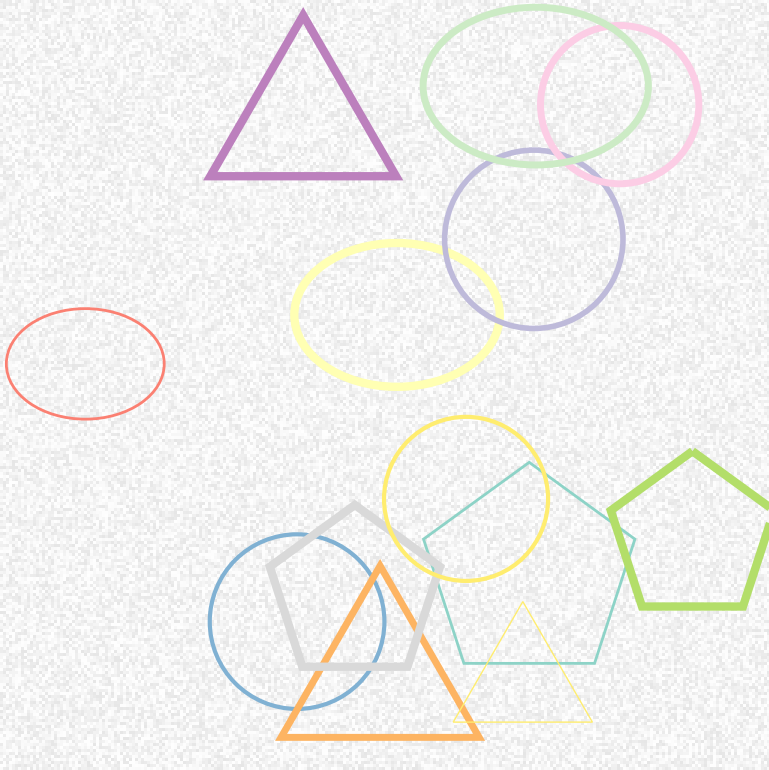[{"shape": "pentagon", "thickness": 1, "radius": 0.72, "center": [0.687, 0.255]}, {"shape": "oval", "thickness": 3, "radius": 0.67, "center": [0.516, 0.591]}, {"shape": "circle", "thickness": 2, "radius": 0.58, "center": [0.693, 0.689]}, {"shape": "oval", "thickness": 1, "radius": 0.51, "center": [0.111, 0.527]}, {"shape": "circle", "thickness": 1.5, "radius": 0.57, "center": [0.386, 0.193]}, {"shape": "triangle", "thickness": 2.5, "radius": 0.74, "center": [0.494, 0.117]}, {"shape": "pentagon", "thickness": 3, "radius": 0.56, "center": [0.899, 0.303]}, {"shape": "circle", "thickness": 2.5, "radius": 0.51, "center": [0.805, 0.864]}, {"shape": "pentagon", "thickness": 3, "radius": 0.58, "center": [0.461, 0.228]}, {"shape": "triangle", "thickness": 3, "radius": 0.7, "center": [0.394, 0.841]}, {"shape": "oval", "thickness": 2.5, "radius": 0.73, "center": [0.696, 0.888]}, {"shape": "circle", "thickness": 1.5, "radius": 0.53, "center": [0.605, 0.352]}, {"shape": "triangle", "thickness": 0.5, "radius": 0.52, "center": [0.679, 0.114]}]